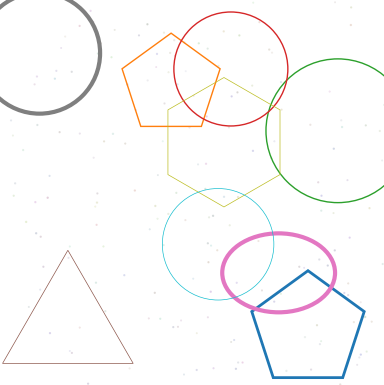[{"shape": "pentagon", "thickness": 2, "radius": 0.77, "center": [0.8, 0.143]}, {"shape": "pentagon", "thickness": 1, "radius": 0.67, "center": [0.444, 0.78]}, {"shape": "circle", "thickness": 1, "radius": 0.93, "center": [0.878, 0.66]}, {"shape": "circle", "thickness": 1, "radius": 0.74, "center": [0.6, 0.821]}, {"shape": "triangle", "thickness": 0.5, "radius": 0.98, "center": [0.176, 0.154]}, {"shape": "oval", "thickness": 3, "radius": 0.73, "center": [0.724, 0.291]}, {"shape": "circle", "thickness": 3, "radius": 0.79, "center": [0.103, 0.862]}, {"shape": "hexagon", "thickness": 0.5, "radius": 0.84, "center": [0.582, 0.631]}, {"shape": "circle", "thickness": 0.5, "radius": 0.72, "center": [0.566, 0.366]}]